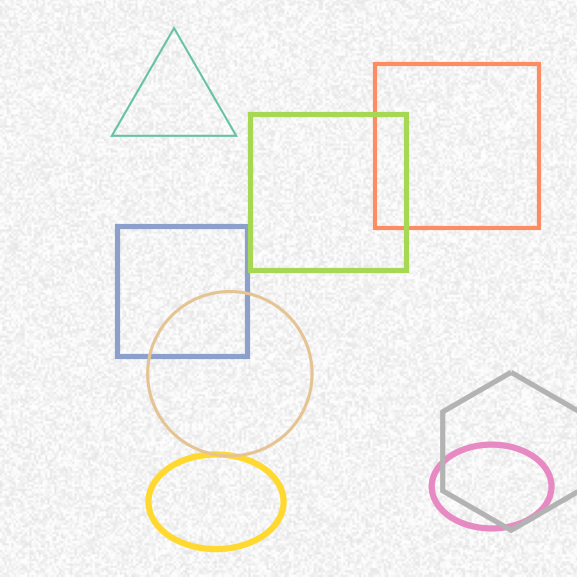[{"shape": "triangle", "thickness": 1, "radius": 0.62, "center": [0.301, 0.826]}, {"shape": "square", "thickness": 2, "radius": 0.71, "center": [0.791, 0.747]}, {"shape": "square", "thickness": 2.5, "radius": 0.56, "center": [0.315, 0.496]}, {"shape": "oval", "thickness": 3, "radius": 0.52, "center": [0.851, 0.157]}, {"shape": "square", "thickness": 2.5, "radius": 0.68, "center": [0.568, 0.667]}, {"shape": "oval", "thickness": 3, "radius": 0.59, "center": [0.374, 0.13]}, {"shape": "circle", "thickness": 1.5, "radius": 0.71, "center": [0.398, 0.352]}, {"shape": "hexagon", "thickness": 2.5, "radius": 0.68, "center": [0.885, 0.218]}]